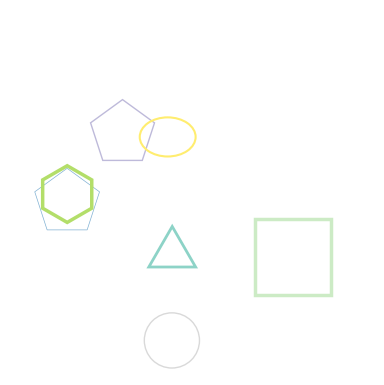[{"shape": "triangle", "thickness": 2, "radius": 0.35, "center": [0.447, 0.342]}, {"shape": "pentagon", "thickness": 1, "radius": 0.44, "center": [0.318, 0.654]}, {"shape": "pentagon", "thickness": 0.5, "radius": 0.44, "center": [0.174, 0.474]}, {"shape": "hexagon", "thickness": 2.5, "radius": 0.37, "center": [0.175, 0.496]}, {"shape": "circle", "thickness": 1, "radius": 0.36, "center": [0.446, 0.116]}, {"shape": "square", "thickness": 2.5, "radius": 0.49, "center": [0.762, 0.333]}, {"shape": "oval", "thickness": 1.5, "radius": 0.36, "center": [0.436, 0.644]}]